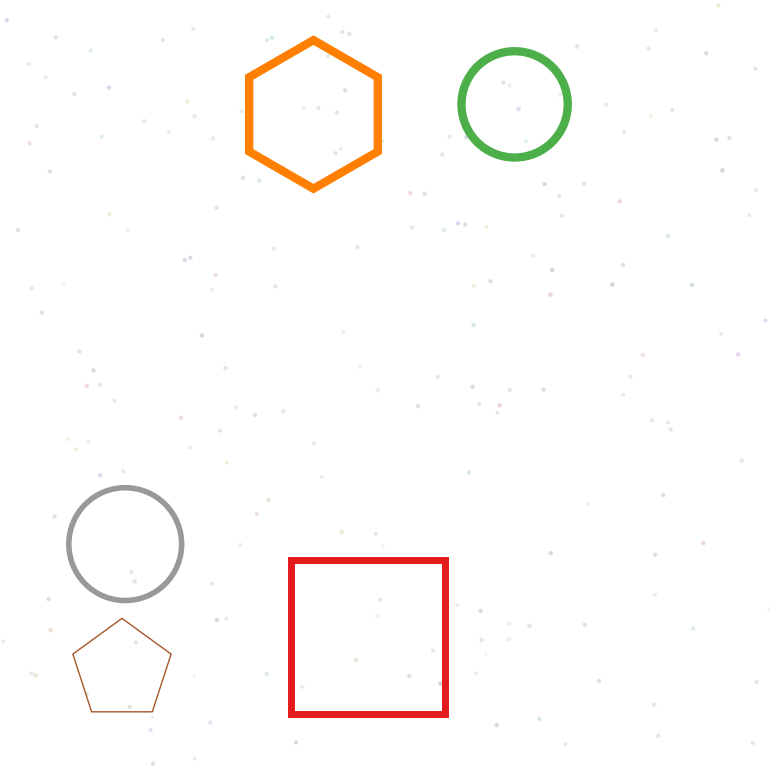[{"shape": "square", "thickness": 2.5, "radius": 0.5, "center": [0.478, 0.172]}, {"shape": "circle", "thickness": 3, "radius": 0.35, "center": [0.668, 0.864]}, {"shape": "hexagon", "thickness": 3, "radius": 0.48, "center": [0.407, 0.851]}, {"shape": "pentagon", "thickness": 0.5, "radius": 0.34, "center": [0.158, 0.13]}, {"shape": "circle", "thickness": 2, "radius": 0.37, "center": [0.163, 0.293]}]